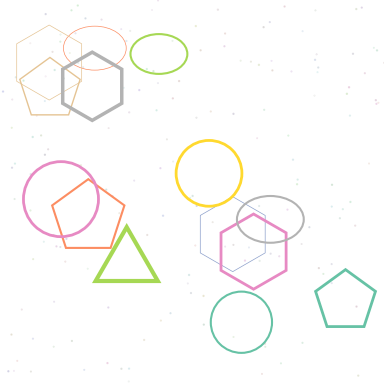[{"shape": "circle", "thickness": 1.5, "radius": 0.4, "center": [0.627, 0.163]}, {"shape": "pentagon", "thickness": 2, "radius": 0.41, "center": [0.897, 0.218]}, {"shape": "oval", "thickness": 0.5, "radius": 0.41, "center": [0.246, 0.875]}, {"shape": "pentagon", "thickness": 1.5, "radius": 0.49, "center": [0.229, 0.436]}, {"shape": "hexagon", "thickness": 0.5, "radius": 0.49, "center": [0.605, 0.392]}, {"shape": "hexagon", "thickness": 2, "radius": 0.49, "center": [0.659, 0.346]}, {"shape": "circle", "thickness": 2, "radius": 0.49, "center": [0.158, 0.483]}, {"shape": "triangle", "thickness": 3, "radius": 0.47, "center": [0.329, 0.317]}, {"shape": "oval", "thickness": 1.5, "radius": 0.37, "center": [0.413, 0.86]}, {"shape": "circle", "thickness": 2, "radius": 0.43, "center": [0.543, 0.55]}, {"shape": "hexagon", "thickness": 0.5, "radius": 0.49, "center": [0.128, 0.838]}, {"shape": "pentagon", "thickness": 1, "radius": 0.41, "center": [0.13, 0.768]}, {"shape": "oval", "thickness": 1.5, "radius": 0.43, "center": [0.702, 0.43]}, {"shape": "hexagon", "thickness": 2.5, "radius": 0.44, "center": [0.24, 0.776]}]